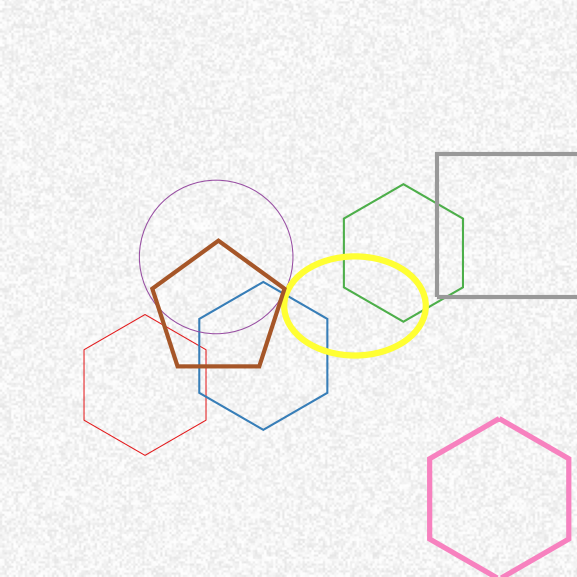[{"shape": "hexagon", "thickness": 0.5, "radius": 0.61, "center": [0.251, 0.333]}, {"shape": "hexagon", "thickness": 1, "radius": 0.64, "center": [0.456, 0.383]}, {"shape": "hexagon", "thickness": 1, "radius": 0.6, "center": [0.699, 0.561]}, {"shape": "circle", "thickness": 0.5, "radius": 0.66, "center": [0.374, 0.554]}, {"shape": "oval", "thickness": 3, "radius": 0.61, "center": [0.615, 0.469]}, {"shape": "pentagon", "thickness": 2, "radius": 0.6, "center": [0.378, 0.462]}, {"shape": "hexagon", "thickness": 2.5, "radius": 0.7, "center": [0.864, 0.135]}, {"shape": "square", "thickness": 2, "radius": 0.62, "center": [0.881, 0.609]}]